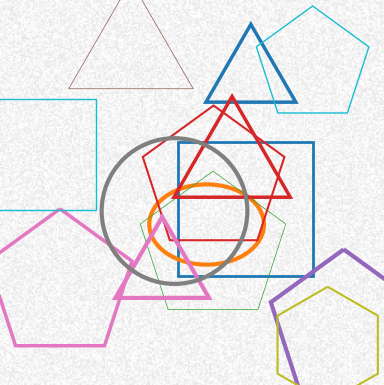[{"shape": "triangle", "thickness": 2.5, "radius": 0.67, "center": [0.652, 0.802]}, {"shape": "square", "thickness": 2, "radius": 0.88, "center": [0.637, 0.457]}, {"shape": "oval", "thickness": 3, "radius": 0.74, "center": [0.537, 0.417]}, {"shape": "pentagon", "thickness": 0.5, "radius": 0.99, "center": [0.553, 0.357]}, {"shape": "triangle", "thickness": 2.5, "radius": 0.87, "center": [0.603, 0.575]}, {"shape": "pentagon", "thickness": 1.5, "radius": 0.97, "center": [0.555, 0.532]}, {"shape": "pentagon", "thickness": 3, "radius": 1.0, "center": [0.893, 0.153]}, {"shape": "triangle", "thickness": 0.5, "radius": 0.93, "center": [0.34, 0.863]}, {"shape": "triangle", "thickness": 3, "radius": 0.7, "center": [0.421, 0.296]}, {"shape": "pentagon", "thickness": 2.5, "radius": 0.98, "center": [0.156, 0.261]}, {"shape": "circle", "thickness": 3, "radius": 0.95, "center": [0.453, 0.452]}, {"shape": "hexagon", "thickness": 1.5, "radius": 0.75, "center": [0.851, 0.105]}, {"shape": "square", "thickness": 1, "radius": 0.72, "center": [0.104, 0.598]}, {"shape": "pentagon", "thickness": 1, "radius": 0.77, "center": [0.812, 0.831]}]